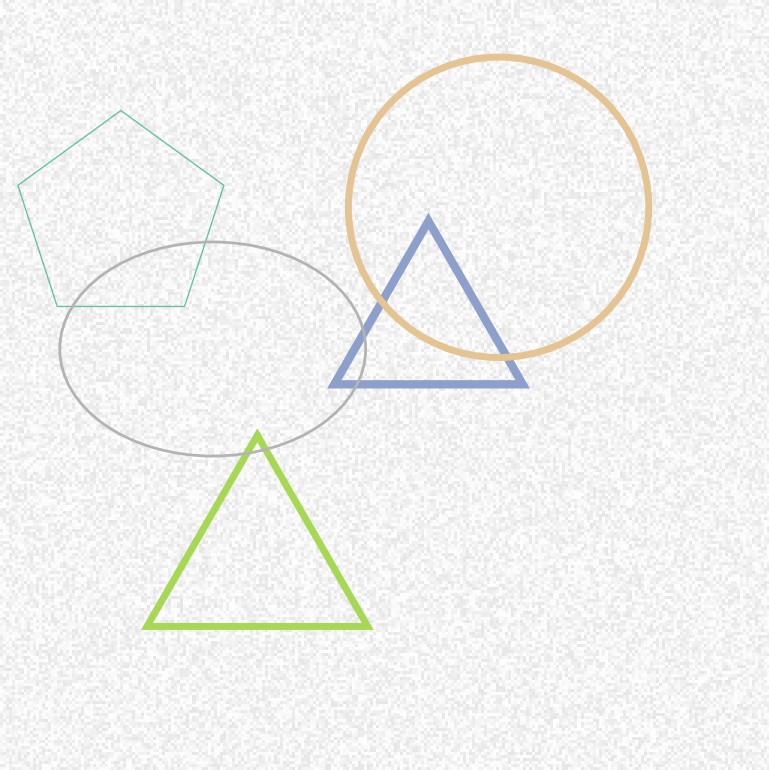[{"shape": "pentagon", "thickness": 0.5, "radius": 0.7, "center": [0.157, 0.716]}, {"shape": "triangle", "thickness": 3, "radius": 0.71, "center": [0.556, 0.572]}, {"shape": "triangle", "thickness": 2.5, "radius": 0.83, "center": [0.334, 0.269]}, {"shape": "circle", "thickness": 2.5, "radius": 0.98, "center": [0.648, 0.731]}, {"shape": "oval", "thickness": 1, "radius": 0.99, "center": [0.276, 0.547]}]